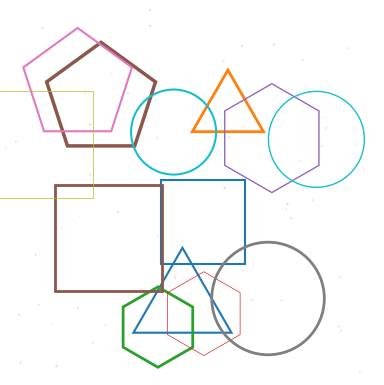[{"shape": "square", "thickness": 1.5, "radius": 0.54, "center": [0.527, 0.424]}, {"shape": "triangle", "thickness": 1.5, "radius": 0.73, "center": [0.474, 0.209]}, {"shape": "triangle", "thickness": 2, "radius": 0.53, "center": [0.592, 0.711]}, {"shape": "hexagon", "thickness": 2, "radius": 0.52, "center": [0.41, 0.15]}, {"shape": "hexagon", "thickness": 0.5, "radius": 0.54, "center": [0.529, 0.185]}, {"shape": "hexagon", "thickness": 1, "radius": 0.71, "center": [0.706, 0.641]}, {"shape": "square", "thickness": 2, "radius": 0.69, "center": [0.282, 0.381]}, {"shape": "pentagon", "thickness": 2.5, "radius": 0.74, "center": [0.263, 0.741]}, {"shape": "pentagon", "thickness": 1.5, "radius": 0.74, "center": [0.202, 0.779]}, {"shape": "circle", "thickness": 2, "radius": 0.73, "center": [0.696, 0.225]}, {"shape": "square", "thickness": 0.5, "radius": 0.7, "center": [0.101, 0.624]}, {"shape": "circle", "thickness": 1, "radius": 0.62, "center": [0.822, 0.638]}, {"shape": "circle", "thickness": 1.5, "radius": 0.55, "center": [0.451, 0.657]}]